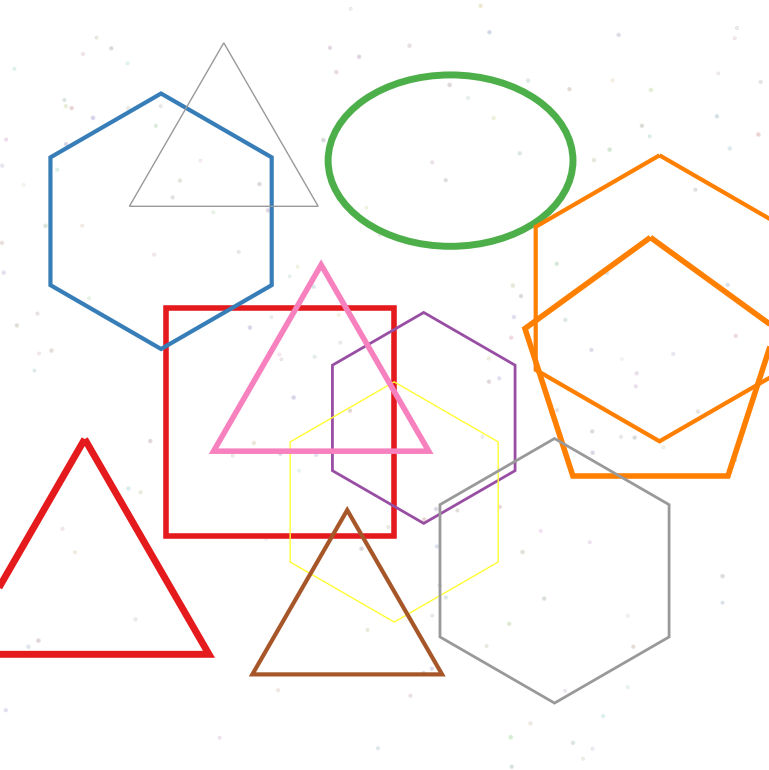[{"shape": "square", "thickness": 2, "radius": 0.74, "center": [0.364, 0.452]}, {"shape": "triangle", "thickness": 2.5, "radius": 0.93, "center": [0.11, 0.243]}, {"shape": "hexagon", "thickness": 1.5, "radius": 0.83, "center": [0.209, 0.713]}, {"shape": "oval", "thickness": 2.5, "radius": 0.79, "center": [0.585, 0.791]}, {"shape": "hexagon", "thickness": 1, "radius": 0.68, "center": [0.55, 0.457]}, {"shape": "pentagon", "thickness": 2, "radius": 0.86, "center": [0.845, 0.52]}, {"shape": "hexagon", "thickness": 1.5, "radius": 0.93, "center": [0.857, 0.613]}, {"shape": "hexagon", "thickness": 0.5, "radius": 0.78, "center": [0.512, 0.348]}, {"shape": "triangle", "thickness": 1.5, "radius": 0.71, "center": [0.451, 0.195]}, {"shape": "triangle", "thickness": 2, "radius": 0.81, "center": [0.417, 0.495]}, {"shape": "triangle", "thickness": 0.5, "radius": 0.71, "center": [0.291, 0.803]}, {"shape": "hexagon", "thickness": 1, "radius": 0.86, "center": [0.72, 0.259]}]